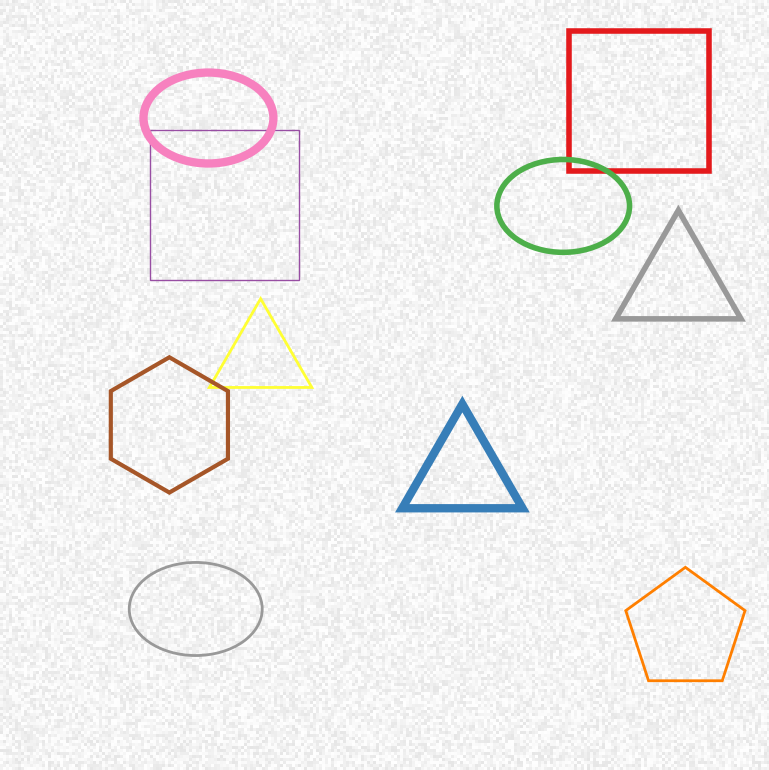[{"shape": "square", "thickness": 2, "radius": 0.45, "center": [0.83, 0.869]}, {"shape": "triangle", "thickness": 3, "radius": 0.45, "center": [0.6, 0.385]}, {"shape": "oval", "thickness": 2, "radius": 0.43, "center": [0.731, 0.733]}, {"shape": "square", "thickness": 0.5, "radius": 0.48, "center": [0.292, 0.734]}, {"shape": "pentagon", "thickness": 1, "radius": 0.41, "center": [0.89, 0.182]}, {"shape": "triangle", "thickness": 1, "radius": 0.38, "center": [0.338, 0.535]}, {"shape": "hexagon", "thickness": 1.5, "radius": 0.44, "center": [0.22, 0.448]}, {"shape": "oval", "thickness": 3, "radius": 0.42, "center": [0.271, 0.847]}, {"shape": "oval", "thickness": 1, "radius": 0.43, "center": [0.254, 0.209]}, {"shape": "triangle", "thickness": 2, "radius": 0.47, "center": [0.881, 0.633]}]